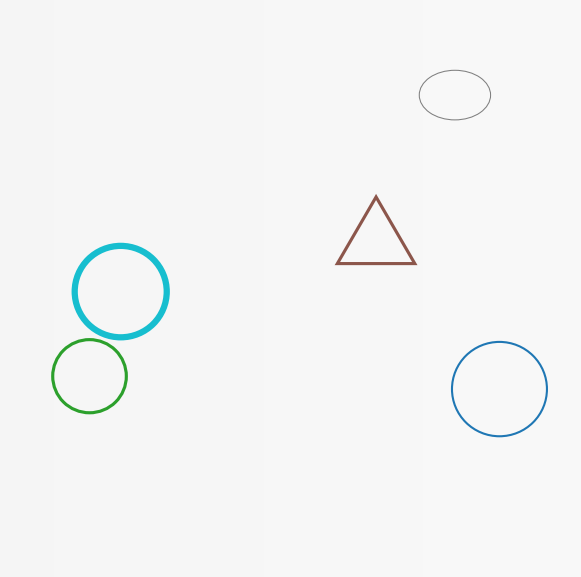[{"shape": "circle", "thickness": 1, "radius": 0.41, "center": [0.859, 0.325]}, {"shape": "circle", "thickness": 1.5, "radius": 0.32, "center": [0.154, 0.348]}, {"shape": "triangle", "thickness": 1.5, "radius": 0.38, "center": [0.647, 0.581]}, {"shape": "oval", "thickness": 0.5, "radius": 0.31, "center": [0.783, 0.834]}, {"shape": "circle", "thickness": 3, "radius": 0.4, "center": [0.208, 0.494]}]